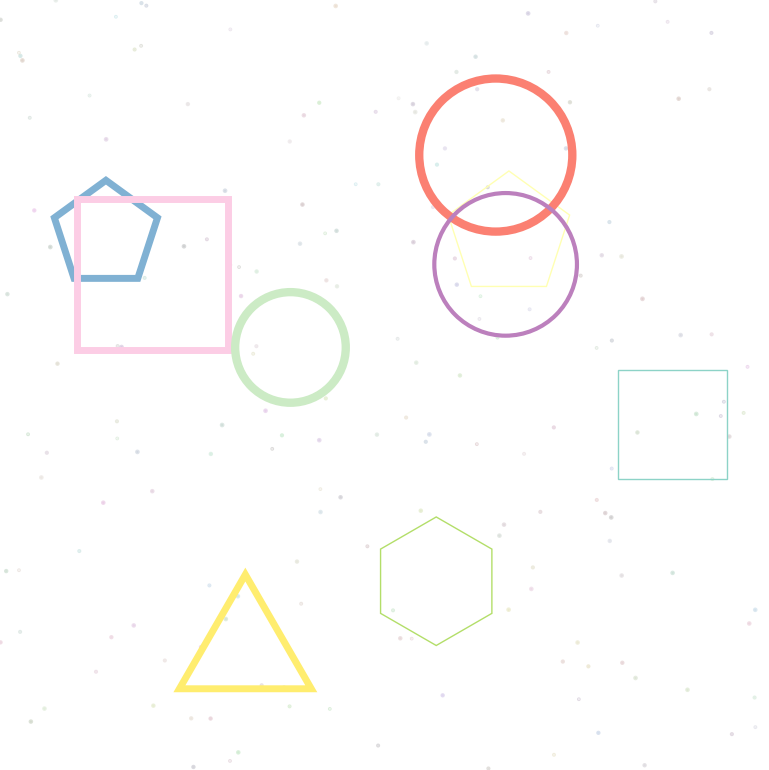[{"shape": "square", "thickness": 0.5, "radius": 0.35, "center": [0.874, 0.449]}, {"shape": "pentagon", "thickness": 0.5, "radius": 0.41, "center": [0.661, 0.695]}, {"shape": "circle", "thickness": 3, "radius": 0.5, "center": [0.644, 0.799]}, {"shape": "pentagon", "thickness": 2.5, "radius": 0.35, "center": [0.138, 0.695]}, {"shape": "hexagon", "thickness": 0.5, "radius": 0.42, "center": [0.567, 0.245]}, {"shape": "square", "thickness": 2.5, "radius": 0.49, "center": [0.198, 0.643]}, {"shape": "circle", "thickness": 1.5, "radius": 0.46, "center": [0.657, 0.657]}, {"shape": "circle", "thickness": 3, "radius": 0.36, "center": [0.377, 0.549]}, {"shape": "triangle", "thickness": 2.5, "radius": 0.49, "center": [0.319, 0.155]}]